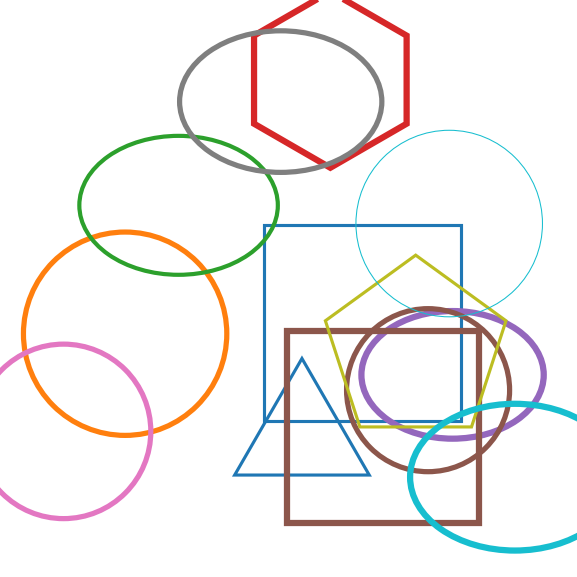[{"shape": "triangle", "thickness": 1.5, "radius": 0.67, "center": [0.523, 0.244]}, {"shape": "square", "thickness": 1.5, "radius": 0.85, "center": [0.628, 0.44]}, {"shape": "circle", "thickness": 2.5, "radius": 0.88, "center": [0.217, 0.421]}, {"shape": "oval", "thickness": 2, "radius": 0.86, "center": [0.309, 0.644]}, {"shape": "hexagon", "thickness": 3, "radius": 0.76, "center": [0.572, 0.861]}, {"shape": "oval", "thickness": 3, "radius": 0.79, "center": [0.784, 0.35]}, {"shape": "square", "thickness": 3, "radius": 0.83, "center": [0.663, 0.259]}, {"shape": "circle", "thickness": 2.5, "radius": 0.71, "center": [0.741, 0.324]}, {"shape": "circle", "thickness": 2.5, "radius": 0.76, "center": [0.11, 0.252]}, {"shape": "oval", "thickness": 2.5, "radius": 0.88, "center": [0.486, 0.823]}, {"shape": "pentagon", "thickness": 1.5, "radius": 0.82, "center": [0.72, 0.393]}, {"shape": "circle", "thickness": 0.5, "radius": 0.81, "center": [0.778, 0.612]}, {"shape": "oval", "thickness": 3, "radius": 0.91, "center": [0.892, 0.173]}]